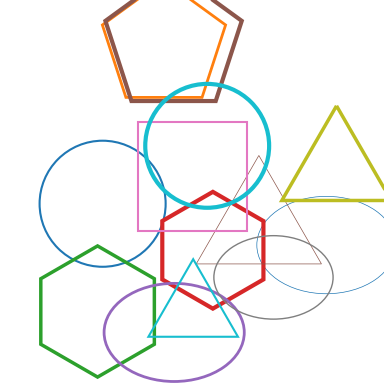[{"shape": "circle", "thickness": 1.5, "radius": 0.82, "center": [0.267, 0.471]}, {"shape": "oval", "thickness": 0.5, "radius": 0.9, "center": [0.848, 0.364]}, {"shape": "pentagon", "thickness": 2, "radius": 0.84, "center": [0.426, 0.883]}, {"shape": "hexagon", "thickness": 2.5, "radius": 0.85, "center": [0.253, 0.191]}, {"shape": "hexagon", "thickness": 3, "radius": 0.76, "center": [0.553, 0.35]}, {"shape": "oval", "thickness": 2, "radius": 0.91, "center": [0.452, 0.137]}, {"shape": "triangle", "thickness": 0.5, "radius": 0.94, "center": [0.672, 0.408]}, {"shape": "pentagon", "thickness": 3, "radius": 0.93, "center": [0.451, 0.888]}, {"shape": "square", "thickness": 1.5, "radius": 0.71, "center": [0.5, 0.542]}, {"shape": "oval", "thickness": 1, "radius": 0.77, "center": [0.71, 0.279]}, {"shape": "triangle", "thickness": 2.5, "radius": 0.82, "center": [0.874, 0.561]}, {"shape": "circle", "thickness": 3, "radius": 0.8, "center": [0.538, 0.621]}, {"shape": "triangle", "thickness": 1.5, "radius": 0.67, "center": [0.502, 0.192]}]